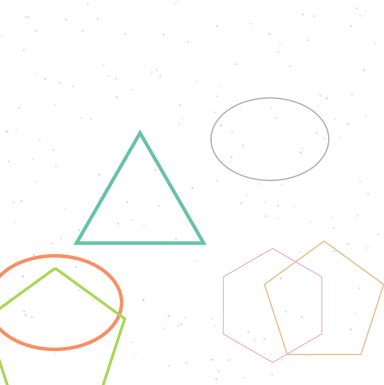[{"shape": "triangle", "thickness": 2.5, "radius": 0.95, "center": [0.364, 0.464]}, {"shape": "oval", "thickness": 2.5, "radius": 0.87, "center": [0.142, 0.214]}, {"shape": "hexagon", "thickness": 0.5, "radius": 0.74, "center": [0.708, 0.207]}, {"shape": "pentagon", "thickness": 2, "radius": 0.95, "center": [0.143, 0.114]}, {"shape": "pentagon", "thickness": 1, "radius": 0.81, "center": [0.842, 0.211]}, {"shape": "oval", "thickness": 1, "radius": 0.76, "center": [0.701, 0.638]}]